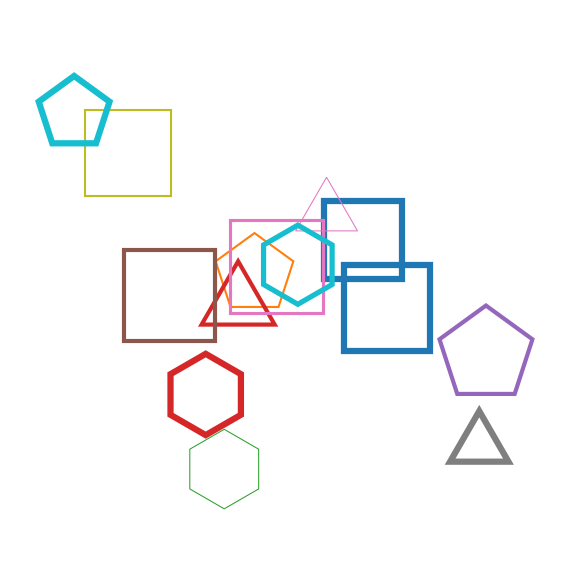[{"shape": "square", "thickness": 3, "radius": 0.34, "center": [0.629, 0.584]}, {"shape": "square", "thickness": 3, "radius": 0.37, "center": [0.671, 0.466]}, {"shape": "pentagon", "thickness": 1, "radius": 0.35, "center": [0.441, 0.525]}, {"shape": "hexagon", "thickness": 0.5, "radius": 0.34, "center": [0.388, 0.187]}, {"shape": "hexagon", "thickness": 3, "radius": 0.35, "center": [0.356, 0.316]}, {"shape": "triangle", "thickness": 2, "radius": 0.37, "center": [0.412, 0.474]}, {"shape": "pentagon", "thickness": 2, "radius": 0.42, "center": [0.841, 0.385]}, {"shape": "square", "thickness": 2, "radius": 0.39, "center": [0.294, 0.487]}, {"shape": "square", "thickness": 1.5, "radius": 0.4, "center": [0.479, 0.537]}, {"shape": "triangle", "thickness": 0.5, "radius": 0.31, "center": [0.565, 0.63]}, {"shape": "triangle", "thickness": 3, "radius": 0.29, "center": [0.83, 0.229]}, {"shape": "square", "thickness": 1, "radius": 0.37, "center": [0.222, 0.734]}, {"shape": "pentagon", "thickness": 3, "radius": 0.32, "center": [0.128, 0.803]}, {"shape": "hexagon", "thickness": 2.5, "radius": 0.34, "center": [0.516, 0.541]}]